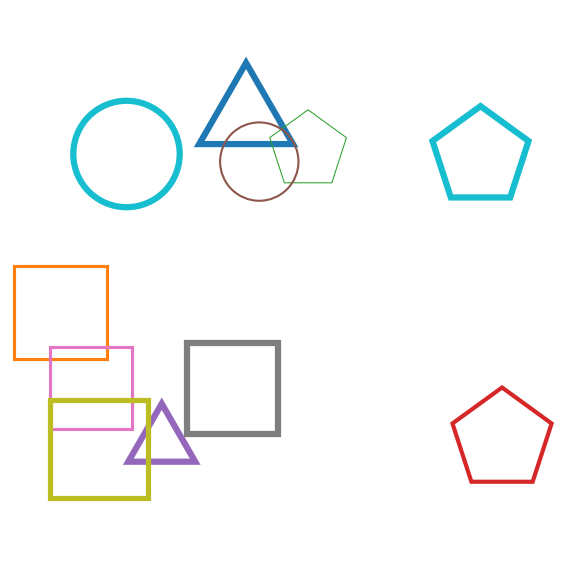[{"shape": "triangle", "thickness": 3, "radius": 0.47, "center": [0.426, 0.797]}, {"shape": "square", "thickness": 1.5, "radius": 0.4, "center": [0.105, 0.458]}, {"shape": "pentagon", "thickness": 0.5, "radius": 0.35, "center": [0.533, 0.739]}, {"shape": "pentagon", "thickness": 2, "radius": 0.45, "center": [0.869, 0.238]}, {"shape": "triangle", "thickness": 3, "radius": 0.33, "center": [0.28, 0.233]}, {"shape": "circle", "thickness": 1, "radius": 0.34, "center": [0.449, 0.719]}, {"shape": "square", "thickness": 1.5, "radius": 0.35, "center": [0.157, 0.327]}, {"shape": "square", "thickness": 3, "radius": 0.4, "center": [0.403, 0.327]}, {"shape": "square", "thickness": 2.5, "radius": 0.42, "center": [0.171, 0.221]}, {"shape": "circle", "thickness": 3, "radius": 0.46, "center": [0.219, 0.732]}, {"shape": "pentagon", "thickness": 3, "radius": 0.44, "center": [0.832, 0.728]}]